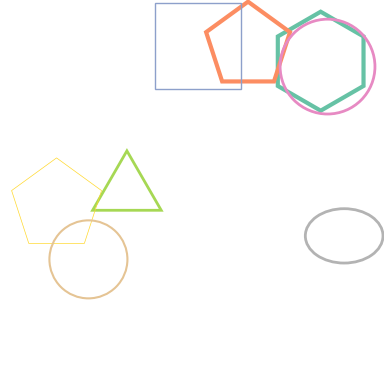[{"shape": "hexagon", "thickness": 3, "radius": 0.64, "center": [0.833, 0.841]}, {"shape": "pentagon", "thickness": 3, "radius": 0.57, "center": [0.644, 0.881]}, {"shape": "square", "thickness": 1, "radius": 0.56, "center": [0.515, 0.881]}, {"shape": "circle", "thickness": 2, "radius": 0.62, "center": [0.851, 0.827]}, {"shape": "triangle", "thickness": 2, "radius": 0.51, "center": [0.33, 0.505]}, {"shape": "pentagon", "thickness": 0.5, "radius": 0.61, "center": [0.147, 0.467]}, {"shape": "circle", "thickness": 1.5, "radius": 0.51, "center": [0.23, 0.326]}, {"shape": "oval", "thickness": 2, "radius": 0.5, "center": [0.894, 0.387]}]